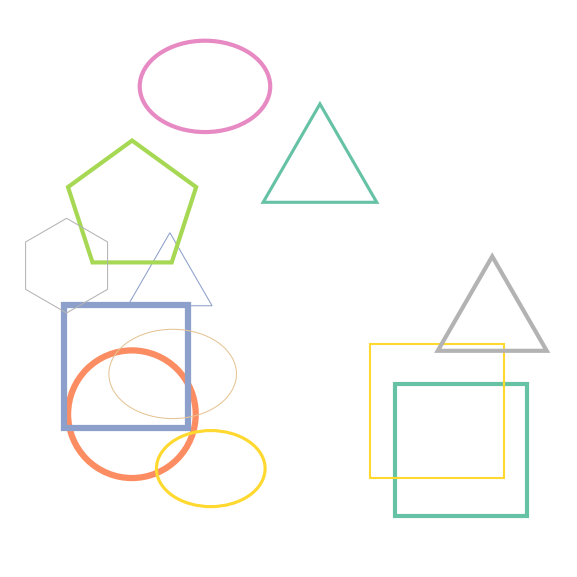[{"shape": "triangle", "thickness": 1.5, "radius": 0.57, "center": [0.554, 0.706]}, {"shape": "square", "thickness": 2, "radius": 0.57, "center": [0.799, 0.221]}, {"shape": "circle", "thickness": 3, "radius": 0.55, "center": [0.228, 0.282]}, {"shape": "triangle", "thickness": 0.5, "radius": 0.42, "center": [0.294, 0.512]}, {"shape": "square", "thickness": 3, "radius": 0.53, "center": [0.219, 0.364]}, {"shape": "oval", "thickness": 2, "radius": 0.56, "center": [0.355, 0.85]}, {"shape": "pentagon", "thickness": 2, "radius": 0.58, "center": [0.229, 0.639]}, {"shape": "square", "thickness": 1, "radius": 0.58, "center": [0.757, 0.288]}, {"shape": "oval", "thickness": 1.5, "radius": 0.47, "center": [0.365, 0.188]}, {"shape": "oval", "thickness": 0.5, "radius": 0.55, "center": [0.299, 0.352]}, {"shape": "triangle", "thickness": 2, "radius": 0.54, "center": [0.852, 0.446]}, {"shape": "hexagon", "thickness": 0.5, "radius": 0.41, "center": [0.115, 0.539]}]